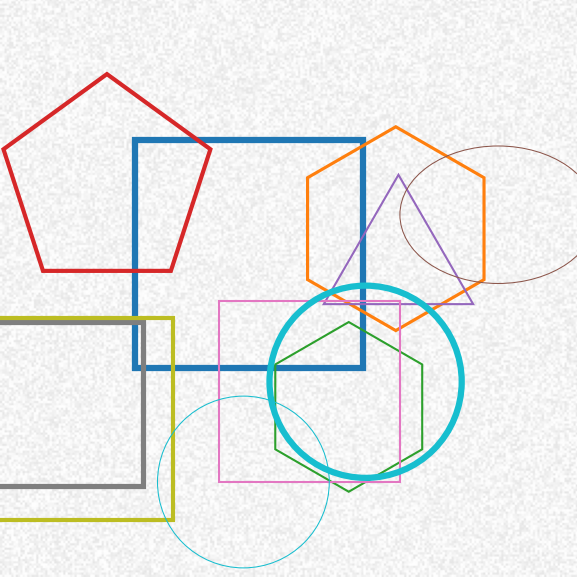[{"shape": "square", "thickness": 3, "radius": 0.99, "center": [0.431, 0.559]}, {"shape": "hexagon", "thickness": 1.5, "radius": 0.88, "center": [0.685, 0.603]}, {"shape": "hexagon", "thickness": 1, "radius": 0.73, "center": [0.604, 0.295]}, {"shape": "pentagon", "thickness": 2, "radius": 0.94, "center": [0.185, 0.682]}, {"shape": "triangle", "thickness": 1, "radius": 0.75, "center": [0.69, 0.547]}, {"shape": "oval", "thickness": 0.5, "radius": 0.85, "center": [0.863, 0.627]}, {"shape": "square", "thickness": 1, "radius": 0.78, "center": [0.535, 0.321]}, {"shape": "square", "thickness": 2.5, "radius": 0.71, "center": [0.107, 0.299]}, {"shape": "square", "thickness": 2, "radius": 0.87, "center": [0.124, 0.273]}, {"shape": "circle", "thickness": 3, "radius": 0.83, "center": [0.633, 0.338]}, {"shape": "circle", "thickness": 0.5, "radius": 0.74, "center": [0.421, 0.164]}]